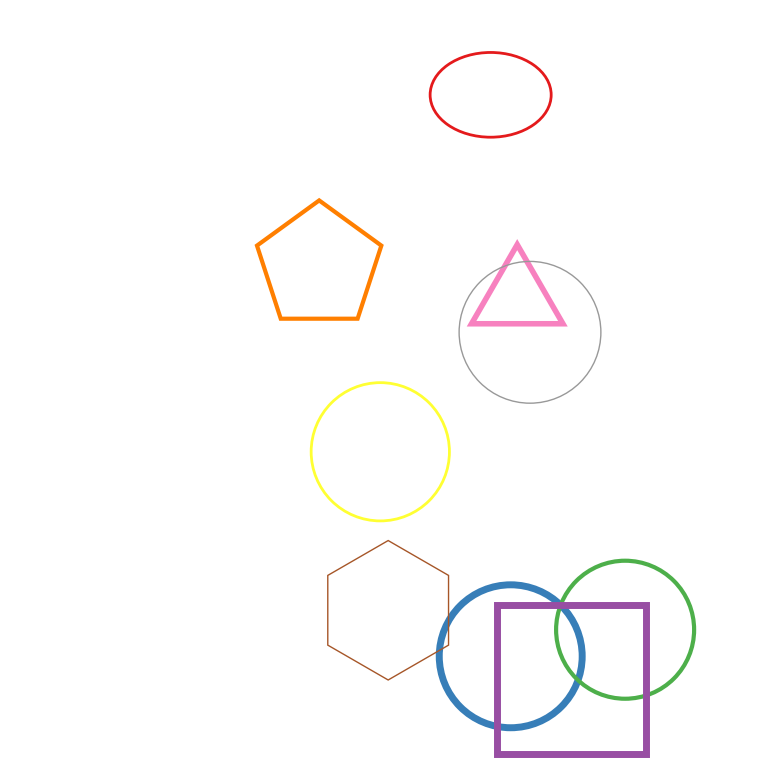[{"shape": "oval", "thickness": 1, "radius": 0.39, "center": [0.637, 0.877]}, {"shape": "circle", "thickness": 2.5, "radius": 0.46, "center": [0.663, 0.148]}, {"shape": "circle", "thickness": 1.5, "radius": 0.45, "center": [0.812, 0.182]}, {"shape": "square", "thickness": 2.5, "radius": 0.49, "center": [0.742, 0.118]}, {"shape": "pentagon", "thickness": 1.5, "radius": 0.42, "center": [0.415, 0.655]}, {"shape": "circle", "thickness": 1, "radius": 0.45, "center": [0.494, 0.413]}, {"shape": "hexagon", "thickness": 0.5, "radius": 0.45, "center": [0.504, 0.207]}, {"shape": "triangle", "thickness": 2, "radius": 0.34, "center": [0.672, 0.614]}, {"shape": "circle", "thickness": 0.5, "radius": 0.46, "center": [0.688, 0.568]}]